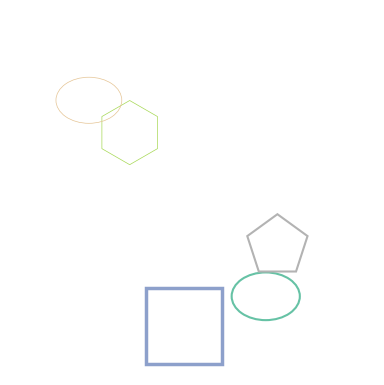[{"shape": "oval", "thickness": 1.5, "radius": 0.44, "center": [0.69, 0.23]}, {"shape": "square", "thickness": 2.5, "radius": 0.49, "center": [0.478, 0.154]}, {"shape": "hexagon", "thickness": 0.5, "radius": 0.42, "center": [0.337, 0.656]}, {"shape": "oval", "thickness": 0.5, "radius": 0.43, "center": [0.231, 0.74]}, {"shape": "pentagon", "thickness": 1.5, "radius": 0.41, "center": [0.721, 0.361]}]